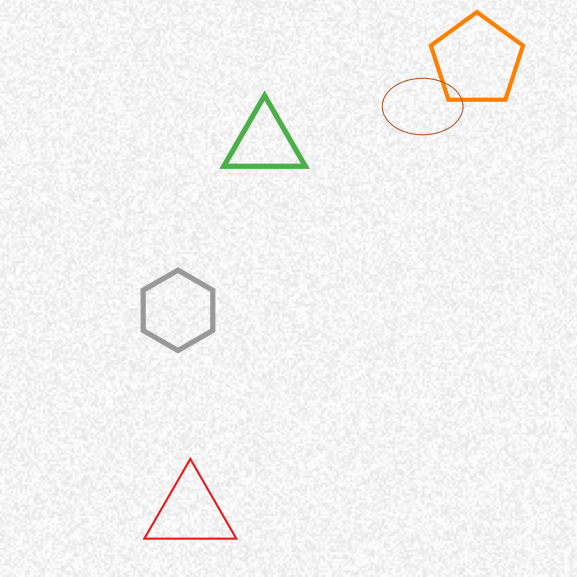[{"shape": "triangle", "thickness": 1, "radius": 0.46, "center": [0.33, 0.112]}, {"shape": "triangle", "thickness": 2.5, "radius": 0.41, "center": [0.458, 0.752]}, {"shape": "pentagon", "thickness": 2, "radius": 0.42, "center": [0.826, 0.894]}, {"shape": "oval", "thickness": 0.5, "radius": 0.35, "center": [0.732, 0.815]}, {"shape": "hexagon", "thickness": 2.5, "radius": 0.35, "center": [0.308, 0.462]}]